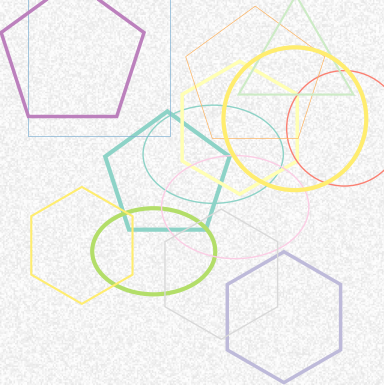[{"shape": "pentagon", "thickness": 3, "radius": 0.85, "center": [0.435, 0.541]}, {"shape": "oval", "thickness": 1, "radius": 0.91, "center": [0.554, 0.599]}, {"shape": "hexagon", "thickness": 2.5, "radius": 0.86, "center": [0.623, 0.668]}, {"shape": "hexagon", "thickness": 2.5, "radius": 0.85, "center": [0.738, 0.176]}, {"shape": "circle", "thickness": 1, "radius": 0.75, "center": [0.894, 0.667]}, {"shape": "square", "thickness": 0.5, "radius": 0.92, "center": [0.257, 0.831]}, {"shape": "pentagon", "thickness": 0.5, "radius": 0.95, "center": [0.663, 0.794]}, {"shape": "oval", "thickness": 3, "radius": 0.8, "center": [0.399, 0.347]}, {"shape": "oval", "thickness": 1, "radius": 0.96, "center": [0.611, 0.462]}, {"shape": "hexagon", "thickness": 1, "radius": 0.84, "center": [0.575, 0.288]}, {"shape": "pentagon", "thickness": 2.5, "radius": 0.98, "center": [0.188, 0.855]}, {"shape": "triangle", "thickness": 1.5, "radius": 0.86, "center": [0.769, 0.84]}, {"shape": "hexagon", "thickness": 1.5, "radius": 0.76, "center": [0.213, 0.363]}, {"shape": "circle", "thickness": 3, "radius": 0.93, "center": [0.766, 0.692]}]